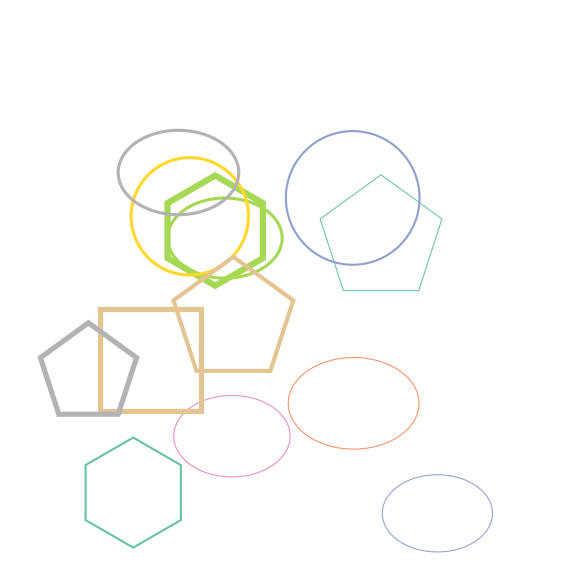[{"shape": "pentagon", "thickness": 0.5, "radius": 0.55, "center": [0.66, 0.586]}, {"shape": "hexagon", "thickness": 1, "radius": 0.48, "center": [0.231, 0.146]}, {"shape": "oval", "thickness": 0.5, "radius": 0.57, "center": [0.612, 0.301]}, {"shape": "oval", "thickness": 0.5, "radius": 0.48, "center": [0.757, 0.11]}, {"shape": "circle", "thickness": 1, "radius": 0.58, "center": [0.611, 0.656]}, {"shape": "oval", "thickness": 0.5, "radius": 0.5, "center": [0.402, 0.244]}, {"shape": "oval", "thickness": 1.5, "radius": 0.5, "center": [0.389, 0.587]}, {"shape": "hexagon", "thickness": 3, "radius": 0.48, "center": [0.373, 0.6]}, {"shape": "circle", "thickness": 1.5, "radius": 0.51, "center": [0.329, 0.625]}, {"shape": "pentagon", "thickness": 2, "radius": 0.55, "center": [0.404, 0.445]}, {"shape": "square", "thickness": 2.5, "radius": 0.44, "center": [0.261, 0.376]}, {"shape": "pentagon", "thickness": 2.5, "radius": 0.44, "center": [0.153, 0.353]}, {"shape": "oval", "thickness": 1.5, "radius": 0.52, "center": [0.309, 0.7]}]